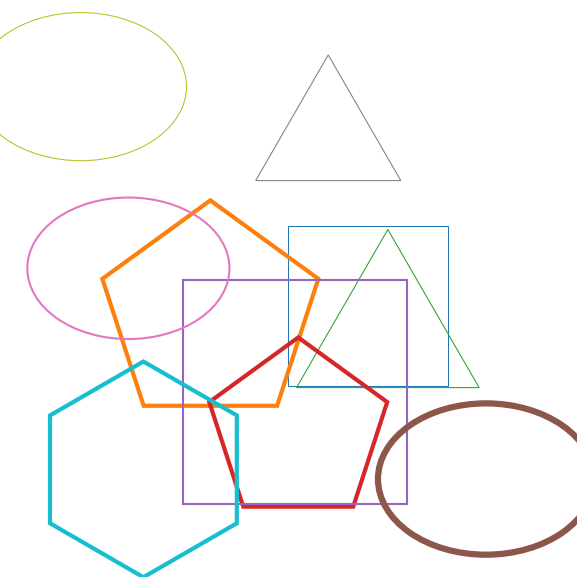[{"shape": "square", "thickness": 0.5, "radius": 0.69, "center": [0.637, 0.469]}, {"shape": "pentagon", "thickness": 2, "radius": 0.98, "center": [0.364, 0.456]}, {"shape": "triangle", "thickness": 0.5, "radius": 0.91, "center": [0.672, 0.419]}, {"shape": "pentagon", "thickness": 2, "radius": 0.81, "center": [0.516, 0.253]}, {"shape": "square", "thickness": 1, "radius": 0.97, "center": [0.511, 0.321]}, {"shape": "oval", "thickness": 3, "radius": 0.94, "center": [0.842, 0.17]}, {"shape": "oval", "thickness": 1, "radius": 0.88, "center": [0.222, 0.535]}, {"shape": "triangle", "thickness": 0.5, "radius": 0.73, "center": [0.568, 0.759]}, {"shape": "oval", "thickness": 0.5, "radius": 0.92, "center": [0.14, 0.849]}, {"shape": "hexagon", "thickness": 2, "radius": 0.93, "center": [0.248, 0.186]}]